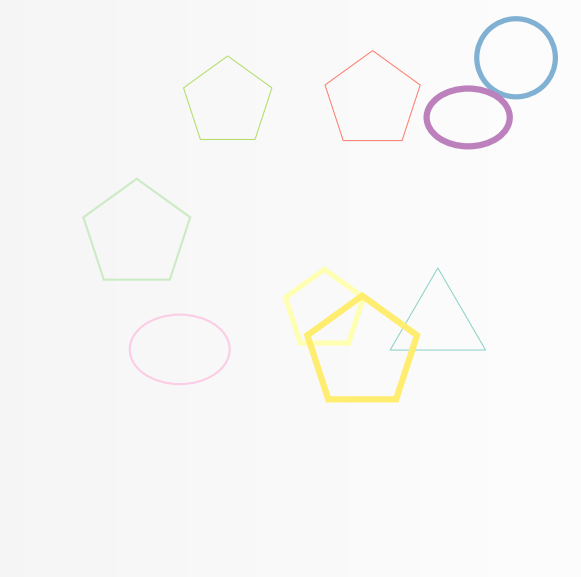[{"shape": "triangle", "thickness": 0.5, "radius": 0.47, "center": [0.753, 0.44]}, {"shape": "pentagon", "thickness": 2.5, "radius": 0.35, "center": [0.558, 0.462]}, {"shape": "pentagon", "thickness": 0.5, "radius": 0.43, "center": [0.641, 0.825]}, {"shape": "circle", "thickness": 2.5, "radius": 0.34, "center": [0.888, 0.899]}, {"shape": "pentagon", "thickness": 0.5, "radius": 0.4, "center": [0.392, 0.822]}, {"shape": "oval", "thickness": 1, "radius": 0.43, "center": [0.309, 0.394]}, {"shape": "oval", "thickness": 3, "radius": 0.36, "center": [0.805, 0.796]}, {"shape": "pentagon", "thickness": 1, "radius": 0.48, "center": [0.235, 0.593]}, {"shape": "pentagon", "thickness": 3, "radius": 0.5, "center": [0.623, 0.388]}]